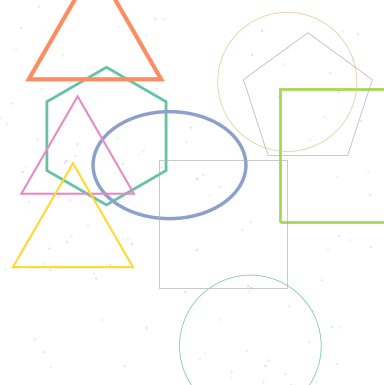[{"shape": "circle", "thickness": 0.5, "radius": 0.92, "center": [0.65, 0.101]}, {"shape": "hexagon", "thickness": 2, "radius": 0.89, "center": [0.277, 0.646]}, {"shape": "triangle", "thickness": 3, "radius": 0.99, "center": [0.247, 0.893]}, {"shape": "oval", "thickness": 2.5, "radius": 0.99, "center": [0.44, 0.571]}, {"shape": "triangle", "thickness": 1.5, "radius": 0.84, "center": [0.202, 0.581]}, {"shape": "square", "thickness": 2, "radius": 0.87, "center": [0.9, 0.596]}, {"shape": "triangle", "thickness": 1.5, "radius": 0.9, "center": [0.189, 0.396]}, {"shape": "circle", "thickness": 0.5, "radius": 0.9, "center": [0.746, 0.787]}, {"shape": "pentagon", "thickness": 0.5, "radius": 0.88, "center": [0.8, 0.739]}, {"shape": "square", "thickness": 0.5, "radius": 0.83, "center": [0.58, 0.418]}]